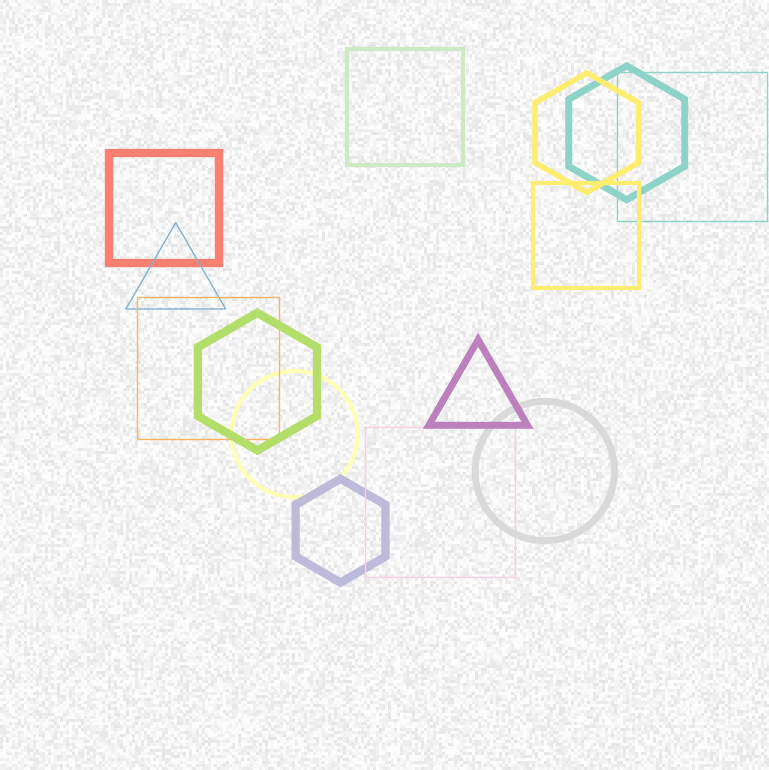[{"shape": "square", "thickness": 0.5, "radius": 0.48, "center": [0.899, 0.81]}, {"shape": "hexagon", "thickness": 2.5, "radius": 0.43, "center": [0.814, 0.828]}, {"shape": "circle", "thickness": 1.5, "radius": 0.41, "center": [0.383, 0.436]}, {"shape": "hexagon", "thickness": 3, "radius": 0.34, "center": [0.442, 0.311]}, {"shape": "square", "thickness": 3, "radius": 0.36, "center": [0.213, 0.73]}, {"shape": "triangle", "thickness": 0.5, "radius": 0.37, "center": [0.228, 0.636]}, {"shape": "square", "thickness": 0.5, "radius": 0.46, "center": [0.27, 0.522]}, {"shape": "hexagon", "thickness": 3, "radius": 0.45, "center": [0.334, 0.504]}, {"shape": "square", "thickness": 0.5, "radius": 0.49, "center": [0.571, 0.348]}, {"shape": "circle", "thickness": 2.5, "radius": 0.45, "center": [0.708, 0.388]}, {"shape": "triangle", "thickness": 2.5, "radius": 0.37, "center": [0.621, 0.485]}, {"shape": "square", "thickness": 1.5, "radius": 0.38, "center": [0.526, 0.861]}, {"shape": "square", "thickness": 1.5, "radius": 0.34, "center": [0.761, 0.694]}, {"shape": "hexagon", "thickness": 2, "radius": 0.39, "center": [0.762, 0.828]}]